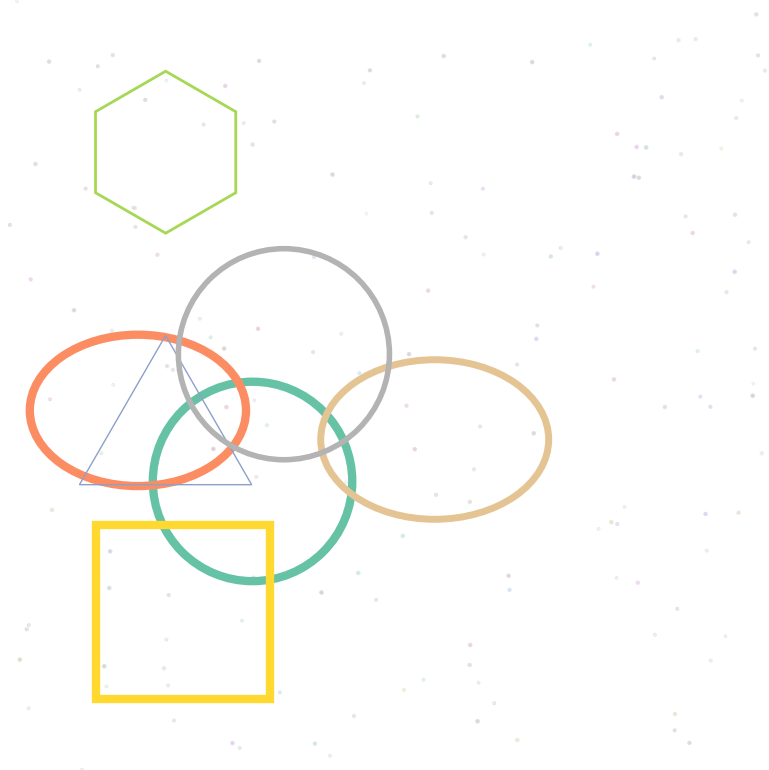[{"shape": "circle", "thickness": 3, "radius": 0.65, "center": [0.328, 0.375]}, {"shape": "oval", "thickness": 3, "radius": 0.7, "center": [0.179, 0.467]}, {"shape": "triangle", "thickness": 0.5, "radius": 0.65, "center": [0.215, 0.435]}, {"shape": "hexagon", "thickness": 1, "radius": 0.53, "center": [0.215, 0.802]}, {"shape": "square", "thickness": 3, "radius": 0.57, "center": [0.238, 0.205]}, {"shape": "oval", "thickness": 2.5, "radius": 0.74, "center": [0.565, 0.429]}, {"shape": "circle", "thickness": 2, "radius": 0.69, "center": [0.369, 0.54]}]